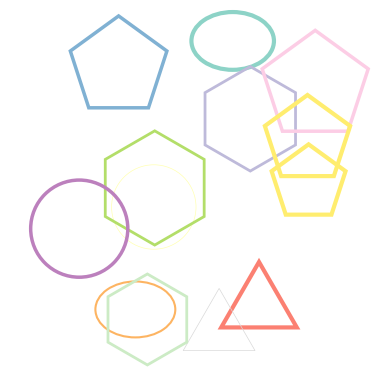[{"shape": "oval", "thickness": 3, "radius": 0.54, "center": [0.604, 0.894]}, {"shape": "circle", "thickness": 0.5, "radius": 0.55, "center": [0.399, 0.462]}, {"shape": "hexagon", "thickness": 2, "radius": 0.68, "center": [0.65, 0.691]}, {"shape": "triangle", "thickness": 3, "radius": 0.57, "center": [0.673, 0.206]}, {"shape": "pentagon", "thickness": 2.5, "radius": 0.66, "center": [0.308, 0.827]}, {"shape": "oval", "thickness": 1.5, "radius": 0.52, "center": [0.352, 0.196]}, {"shape": "hexagon", "thickness": 2, "radius": 0.74, "center": [0.402, 0.512]}, {"shape": "pentagon", "thickness": 2.5, "radius": 0.72, "center": [0.819, 0.776]}, {"shape": "triangle", "thickness": 0.5, "radius": 0.54, "center": [0.569, 0.143]}, {"shape": "circle", "thickness": 2.5, "radius": 0.63, "center": [0.206, 0.406]}, {"shape": "hexagon", "thickness": 2, "radius": 0.59, "center": [0.383, 0.17]}, {"shape": "pentagon", "thickness": 3, "radius": 0.5, "center": [0.802, 0.524]}, {"shape": "pentagon", "thickness": 3, "radius": 0.58, "center": [0.799, 0.637]}]